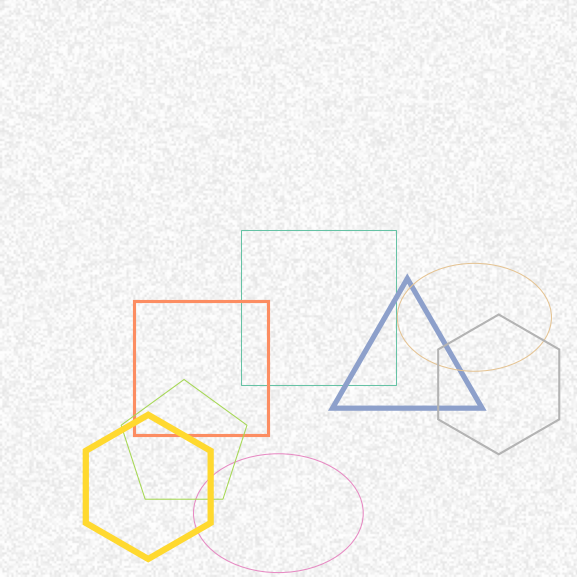[{"shape": "square", "thickness": 0.5, "radius": 0.67, "center": [0.551, 0.466]}, {"shape": "square", "thickness": 1.5, "radius": 0.58, "center": [0.348, 0.361]}, {"shape": "triangle", "thickness": 2.5, "radius": 0.75, "center": [0.705, 0.367]}, {"shape": "oval", "thickness": 0.5, "radius": 0.73, "center": [0.482, 0.111]}, {"shape": "pentagon", "thickness": 0.5, "radius": 0.57, "center": [0.319, 0.227]}, {"shape": "hexagon", "thickness": 3, "radius": 0.62, "center": [0.257, 0.156]}, {"shape": "oval", "thickness": 0.5, "radius": 0.67, "center": [0.821, 0.45]}, {"shape": "hexagon", "thickness": 1, "radius": 0.61, "center": [0.864, 0.333]}]